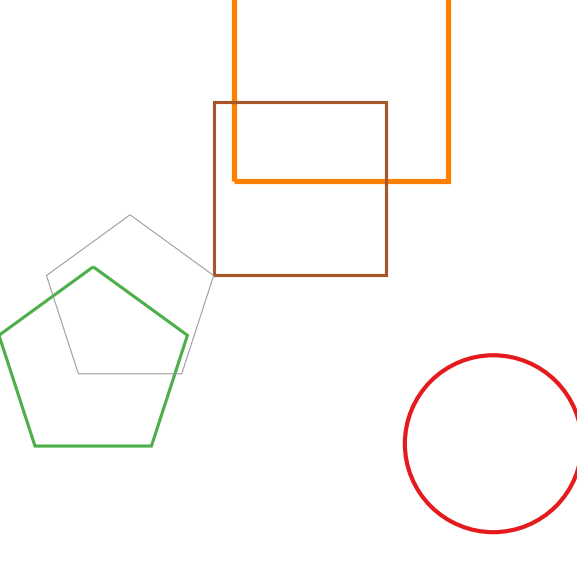[{"shape": "circle", "thickness": 2, "radius": 0.77, "center": [0.854, 0.231]}, {"shape": "pentagon", "thickness": 1.5, "radius": 0.86, "center": [0.161, 0.366]}, {"shape": "square", "thickness": 2.5, "radius": 0.93, "center": [0.59, 0.871]}, {"shape": "square", "thickness": 1.5, "radius": 0.75, "center": [0.52, 0.672]}, {"shape": "pentagon", "thickness": 0.5, "radius": 0.76, "center": [0.225, 0.475]}]